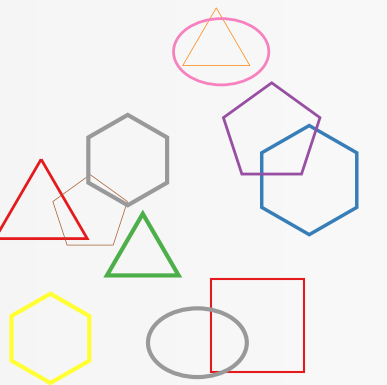[{"shape": "triangle", "thickness": 2, "radius": 0.69, "center": [0.106, 0.449]}, {"shape": "square", "thickness": 1.5, "radius": 0.6, "center": [0.664, 0.154]}, {"shape": "hexagon", "thickness": 2.5, "radius": 0.71, "center": [0.798, 0.532]}, {"shape": "triangle", "thickness": 3, "radius": 0.53, "center": [0.368, 0.338]}, {"shape": "pentagon", "thickness": 2, "radius": 0.65, "center": [0.701, 0.654]}, {"shape": "triangle", "thickness": 0.5, "radius": 0.5, "center": [0.558, 0.879]}, {"shape": "hexagon", "thickness": 3, "radius": 0.58, "center": [0.13, 0.121]}, {"shape": "pentagon", "thickness": 0.5, "radius": 0.51, "center": [0.233, 0.445]}, {"shape": "oval", "thickness": 2, "radius": 0.61, "center": [0.571, 0.866]}, {"shape": "oval", "thickness": 3, "radius": 0.64, "center": [0.509, 0.11]}, {"shape": "hexagon", "thickness": 3, "radius": 0.59, "center": [0.33, 0.584]}]